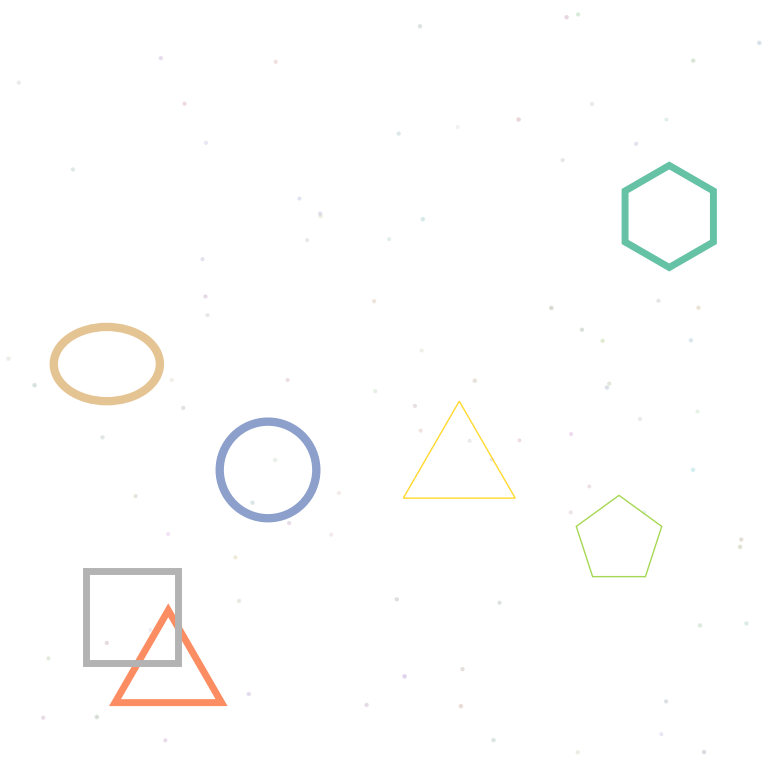[{"shape": "hexagon", "thickness": 2.5, "radius": 0.33, "center": [0.869, 0.719]}, {"shape": "triangle", "thickness": 2.5, "radius": 0.4, "center": [0.219, 0.127]}, {"shape": "circle", "thickness": 3, "radius": 0.31, "center": [0.348, 0.39]}, {"shape": "pentagon", "thickness": 0.5, "radius": 0.29, "center": [0.804, 0.298]}, {"shape": "triangle", "thickness": 0.5, "radius": 0.42, "center": [0.596, 0.395]}, {"shape": "oval", "thickness": 3, "radius": 0.34, "center": [0.139, 0.527]}, {"shape": "square", "thickness": 2.5, "radius": 0.3, "center": [0.172, 0.199]}]